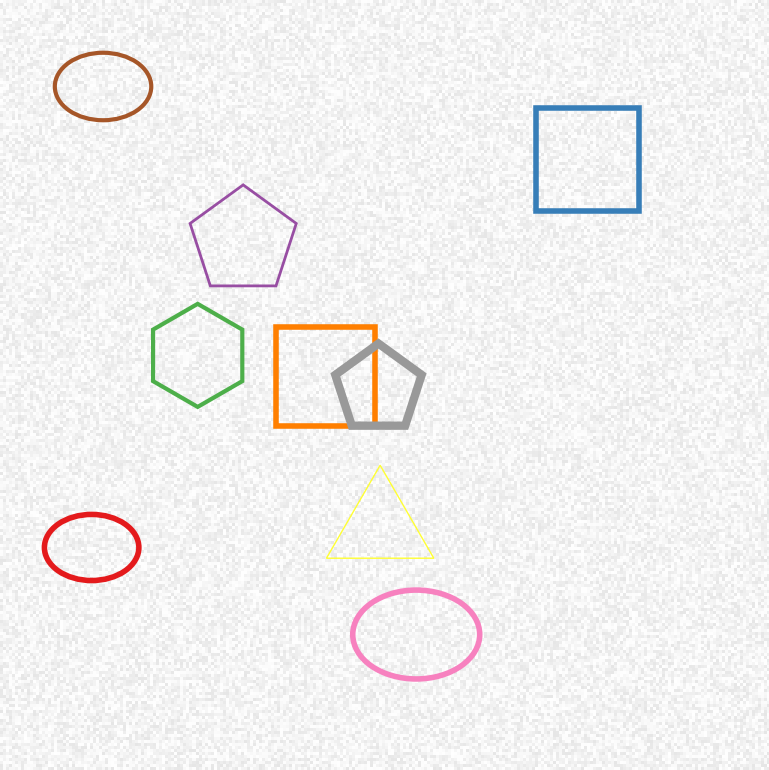[{"shape": "oval", "thickness": 2, "radius": 0.31, "center": [0.119, 0.289]}, {"shape": "square", "thickness": 2, "radius": 0.34, "center": [0.763, 0.792]}, {"shape": "hexagon", "thickness": 1.5, "radius": 0.33, "center": [0.257, 0.538]}, {"shape": "pentagon", "thickness": 1, "radius": 0.36, "center": [0.316, 0.687]}, {"shape": "square", "thickness": 2, "radius": 0.32, "center": [0.423, 0.511]}, {"shape": "triangle", "thickness": 0.5, "radius": 0.4, "center": [0.494, 0.315]}, {"shape": "oval", "thickness": 1.5, "radius": 0.31, "center": [0.134, 0.888]}, {"shape": "oval", "thickness": 2, "radius": 0.41, "center": [0.541, 0.176]}, {"shape": "pentagon", "thickness": 3, "radius": 0.29, "center": [0.492, 0.495]}]